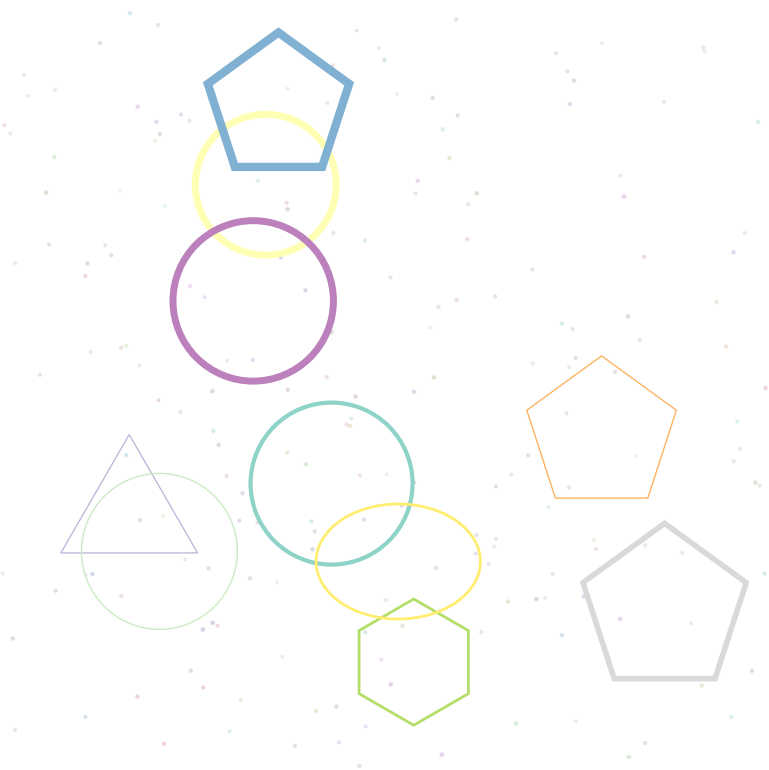[{"shape": "circle", "thickness": 1.5, "radius": 0.53, "center": [0.431, 0.372]}, {"shape": "circle", "thickness": 2.5, "radius": 0.46, "center": [0.345, 0.76]}, {"shape": "triangle", "thickness": 0.5, "radius": 0.51, "center": [0.168, 0.333]}, {"shape": "pentagon", "thickness": 3, "radius": 0.48, "center": [0.362, 0.861]}, {"shape": "pentagon", "thickness": 0.5, "radius": 0.51, "center": [0.781, 0.436]}, {"shape": "hexagon", "thickness": 1, "radius": 0.41, "center": [0.537, 0.14]}, {"shape": "pentagon", "thickness": 2, "radius": 0.56, "center": [0.863, 0.209]}, {"shape": "circle", "thickness": 2.5, "radius": 0.52, "center": [0.329, 0.609]}, {"shape": "circle", "thickness": 0.5, "radius": 0.51, "center": [0.207, 0.284]}, {"shape": "oval", "thickness": 1, "radius": 0.53, "center": [0.517, 0.271]}]